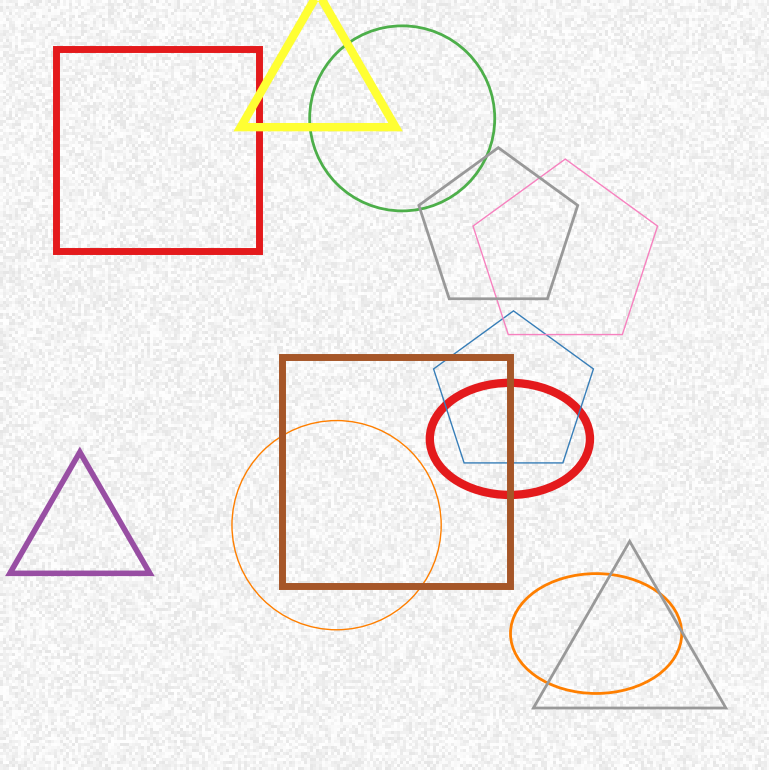[{"shape": "oval", "thickness": 3, "radius": 0.52, "center": [0.662, 0.43]}, {"shape": "square", "thickness": 2.5, "radius": 0.66, "center": [0.204, 0.805]}, {"shape": "pentagon", "thickness": 0.5, "radius": 0.55, "center": [0.667, 0.487]}, {"shape": "circle", "thickness": 1, "radius": 0.6, "center": [0.522, 0.846]}, {"shape": "triangle", "thickness": 2, "radius": 0.52, "center": [0.104, 0.308]}, {"shape": "circle", "thickness": 0.5, "radius": 0.68, "center": [0.437, 0.318]}, {"shape": "oval", "thickness": 1, "radius": 0.56, "center": [0.774, 0.177]}, {"shape": "triangle", "thickness": 3, "radius": 0.58, "center": [0.413, 0.893]}, {"shape": "square", "thickness": 2.5, "radius": 0.74, "center": [0.514, 0.387]}, {"shape": "pentagon", "thickness": 0.5, "radius": 0.63, "center": [0.734, 0.667]}, {"shape": "pentagon", "thickness": 1, "radius": 0.54, "center": [0.647, 0.7]}, {"shape": "triangle", "thickness": 1, "radius": 0.72, "center": [0.818, 0.153]}]